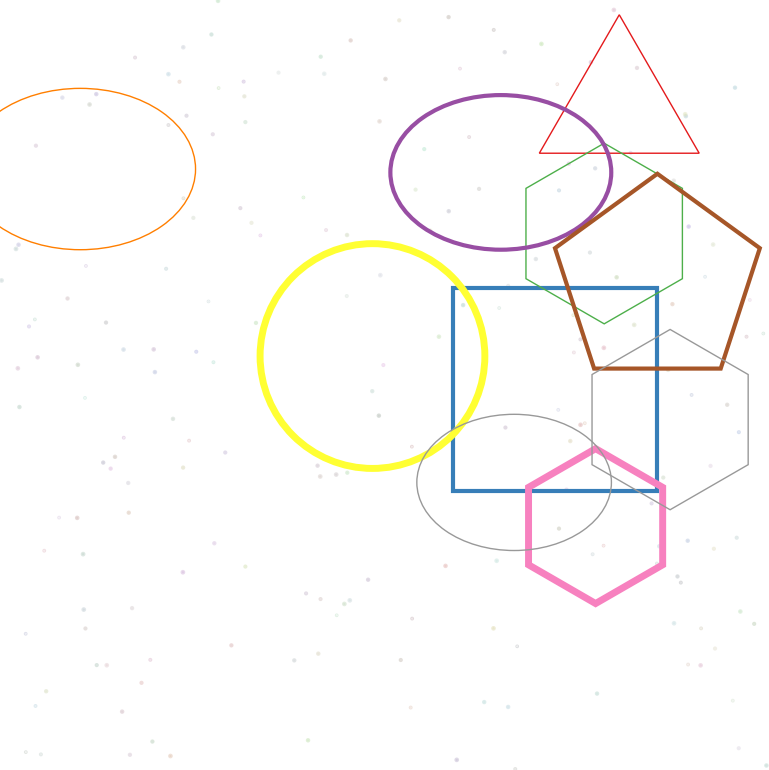[{"shape": "triangle", "thickness": 0.5, "radius": 0.6, "center": [0.804, 0.861]}, {"shape": "square", "thickness": 1.5, "radius": 0.66, "center": [0.721, 0.494]}, {"shape": "hexagon", "thickness": 0.5, "radius": 0.59, "center": [0.785, 0.697]}, {"shape": "oval", "thickness": 1.5, "radius": 0.72, "center": [0.65, 0.776]}, {"shape": "oval", "thickness": 0.5, "radius": 0.75, "center": [0.104, 0.78]}, {"shape": "circle", "thickness": 2.5, "radius": 0.73, "center": [0.484, 0.538]}, {"shape": "pentagon", "thickness": 1.5, "radius": 0.7, "center": [0.854, 0.634]}, {"shape": "hexagon", "thickness": 2.5, "radius": 0.5, "center": [0.774, 0.317]}, {"shape": "oval", "thickness": 0.5, "radius": 0.63, "center": [0.668, 0.373]}, {"shape": "hexagon", "thickness": 0.5, "radius": 0.59, "center": [0.87, 0.455]}]